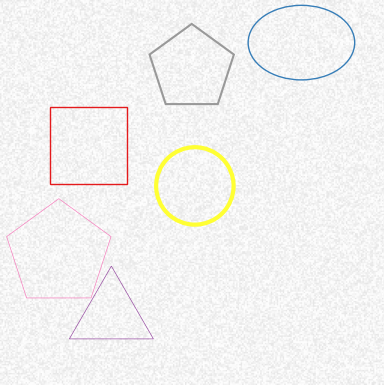[{"shape": "square", "thickness": 1, "radius": 0.5, "center": [0.229, 0.622]}, {"shape": "oval", "thickness": 1, "radius": 0.69, "center": [0.783, 0.889]}, {"shape": "triangle", "thickness": 0.5, "radius": 0.63, "center": [0.289, 0.183]}, {"shape": "circle", "thickness": 3, "radius": 0.5, "center": [0.506, 0.517]}, {"shape": "pentagon", "thickness": 0.5, "radius": 0.71, "center": [0.153, 0.341]}, {"shape": "pentagon", "thickness": 1.5, "radius": 0.58, "center": [0.498, 0.823]}]